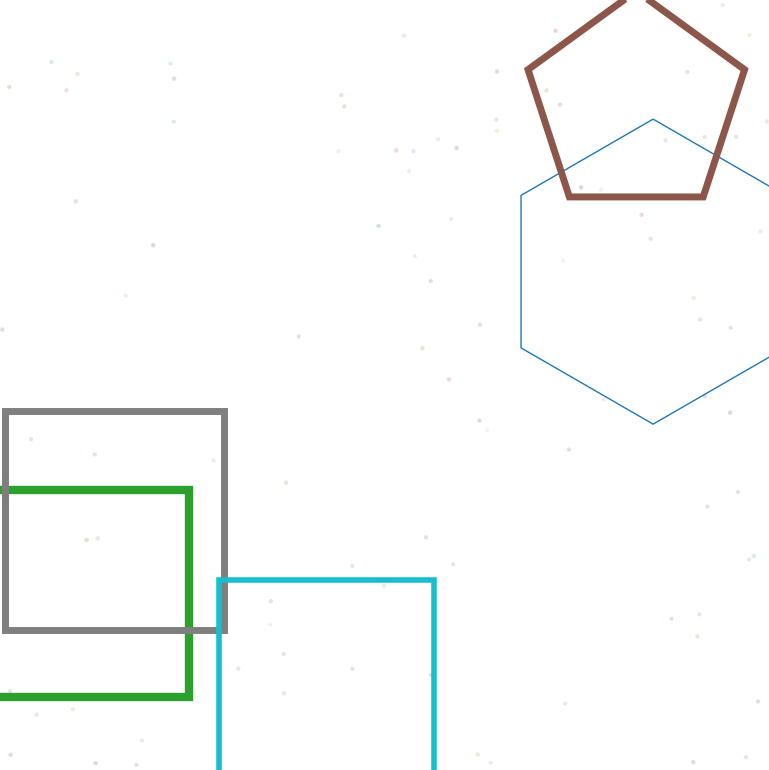[{"shape": "hexagon", "thickness": 0.5, "radius": 0.99, "center": [0.848, 0.647]}, {"shape": "square", "thickness": 3, "radius": 0.67, "center": [0.111, 0.229]}, {"shape": "pentagon", "thickness": 2.5, "radius": 0.74, "center": [0.826, 0.864]}, {"shape": "square", "thickness": 2.5, "radius": 0.71, "center": [0.149, 0.325]}, {"shape": "square", "thickness": 2, "radius": 0.7, "center": [0.424, 0.107]}]